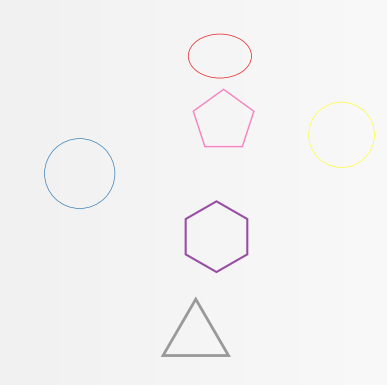[{"shape": "oval", "thickness": 0.5, "radius": 0.41, "center": [0.567, 0.854]}, {"shape": "circle", "thickness": 0.5, "radius": 0.45, "center": [0.206, 0.549]}, {"shape": "hexagon", "thickness": 1.5, "radius": 0.46, "center": [0.559, 0.385]}, {"shape": "circle", "thickness": 0.5, "radius": 0.42, "center": [0.881, 0.65]}, {"shape": "pentagon", "thickness": 1, "radius": 0.41, "center": [0.577, 0.686]}, {"shape": "triangle", "thickness": 2, "radius": 0.49, "center": [0.505, 0.125]}]